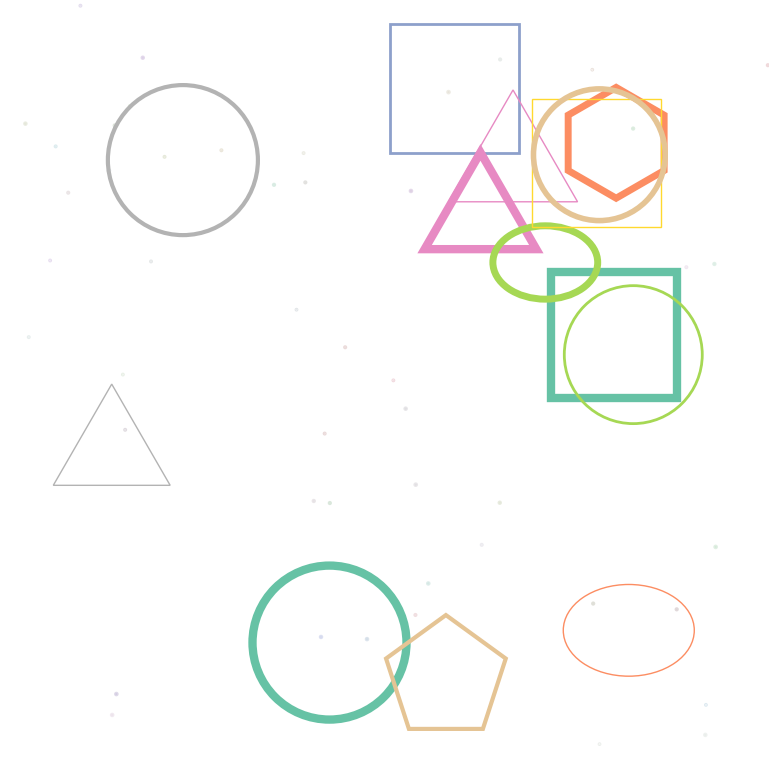[{"shape": "circle", "thickness": 3, "radius": 0.5, "center": [0.428, 0.165]}, {"shape": "square", "thickness": 3, "radius": 0.41, "center": [0.798, 0.565]}, {"shape": "oval", "thickness": 0.5, "radius": 0.43, "center": [0.817, 0.181]}, {"shape": "hexagon", "thickness": 2.5, "radius": 0.36, "center": [0.8, 0.815]}, {"shape": "square", "thickness": 1, "radius": 0.42, "center": [0.59, 0.885]}, {"shape": "triangle", "thickness": 3, "radius": 0.42, "center": [0.624, 0.718]}, {"shape": "triangle", "thickness": 0.5, "radius": 0.48, "center": [0.666, 0.786]}, {"shape": "oval", "thickness": 2.5, "radius": 0.34, "center": [0.708, 0.659]}, {"shape": "circle", "thickness": 1, "radius": 0.45, "center": [0.822, 0.539]}, {"shape": "square", "thickness": 0.5, "radius": 0.42, "center": [0.775, 0.789]}, {"shape": "circle", "thickness": 2, "radius": 0.43, "center": [0.778, 0.799]}, {"shape": "pentagon", "thickness": 1.5, "radius": 0.41, "center": [0.579, 0.119]}, {"shape": "circle", "thickness": 1.5, "radius": 0.49, "center": [0.238, 0.792]}, {"shape": "triangle", "thickness": 0.5, "radius": 0.44, "center": [0.145, 0.414]}]